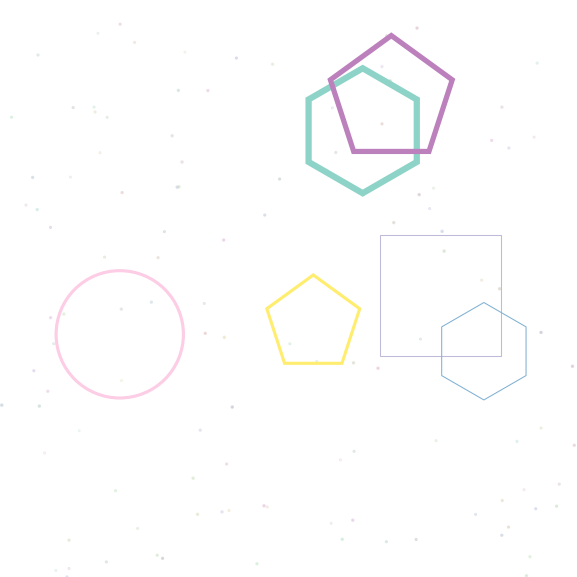[{"shape": "hexagon", "thickness": 3, "radius": 0.54, "center": [0.628, 0.773]}, {"shape": "square", "thickness": 0.5, "radius": 0.53, "center": [0.763, 0.487]}, {"shape": "hexagon", "thickness": 0.5, "radius": 0.42, "center": [0.838, 0.391]}, {"shape": "circle", "thickness": 1.5, "radius": 0.55, "center": [0.207, 0.42]}, {"shape": "pentagon", "thickness": 2.5, "radius": 0.55, "center": [0.678, 0.827]}, {"shape": "pentagon", "thickness": 1.5, "radius": 0.42, "center": [0.542, 0.438]}]